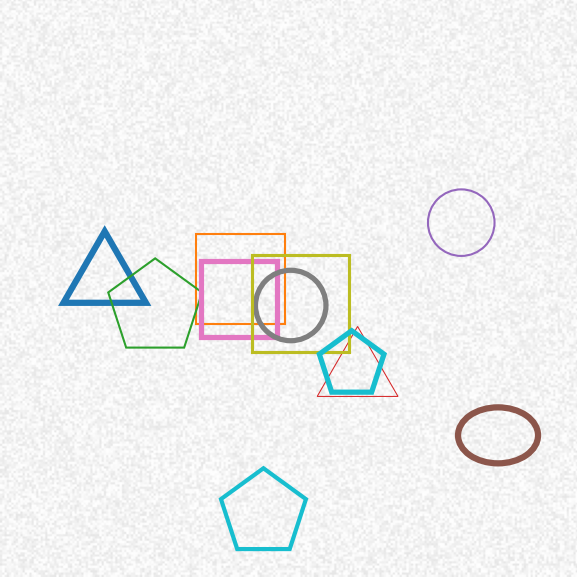[{"shape": "triangle", "thickness": 3, "radius": 0.41, "center": [0.181, 0.516]}, {"shape": "square", "thickness": 1, "radius": 0.39, "center": [0.416, 0.516]}, {"shape": "pentagon", "thickness": 1, "radius": 0.43, "center": [0.269, 0.466]}, {"shape": "triangle", "thickness": 0.5, "radius": 0.4, "center": [0.619, 0.353]}, {"shape": "circle", "thickness": 1, "radius": 0.29, "center": [0.799, 0.614]}, {"shape": "oval", "thickness": 3, "radius": 0.35, "center": [0.862, 0.245]}, {"shape": "square", "thickness": 2.5, "radius": 0.33, "center": [0.414, 0.482]}, {"shape": "circle", "thickness": 2.5, "radius": 0.31, "center": [0.503, 0.47]}, {"shape": "square", "thickness": 1.5, "radius": 0.42, "center": [0.52, 0.474]}, {"shape": "pentagon", "thickness": 2.5, "radius": 0.29, "center": [0.609, 0.368]}, {"shape": "pentagon", "thickness": 2, "radius": 0.39, "center": [0.456, 0.111]}]